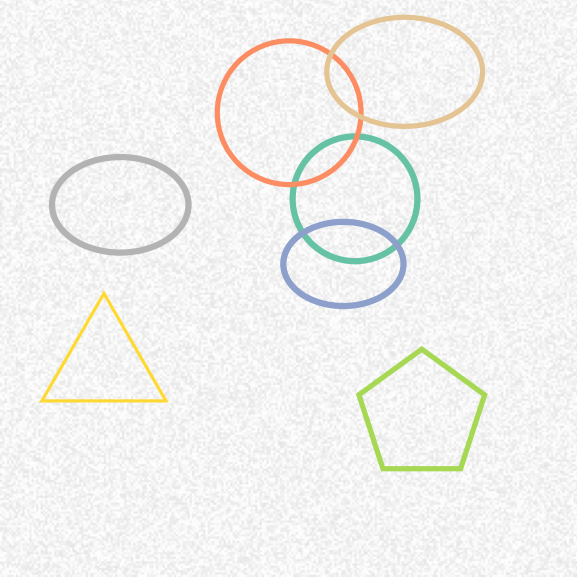[{"shape": "circle", "thickness": 3, "radius": 0.54, "center": [0.615, 0.655]}, {"shape": "circle", "thickness": 2.5, "radius": 0.62, "center": [0.501, 0.804]}, {"shape": "oval", "thickness": 3, "radius": 0.52, "center": [0.595, 0.542]}, {"shape": "pentagon", "thickness": 2.5, "radius": 0.57, "center": [0.73, 0.28]}, {"shape": "triangle", "thickness": 1.5, "radius": 0.62, "center": [0.18, 0.367]}, {"shape": "oval", "thickness": 2.5, "radius": 0.67, "center": [0.701, 0.875]}, {"shape": "oval", "thickness": 3, "radius": 0.59, "center": [0.208, 0.644]}]